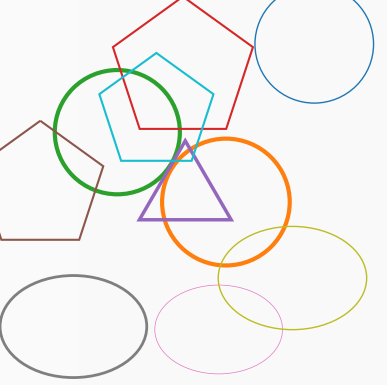[{"shape": "circle", "thickness": 1, "radius": 0.77, "center": [0.811, 0.885]}, {"shape": "circle", "thickness": 3, "radius": 0.82, "center": [0.583, 0.475]}, {"shape": "circle", "thickness": 3, "radius": 0.81, "center": [0.303, 0.657]}, {"shape": "pentagon", "thickness": 1.5, "radius": 0.95, "center": [0.472, 0.819]}, {"shape": "triangle", "thickness": 2.5, "radius": 0.68, "center": [0.478, 0.498]}, {"shape": "pentagon", "thickness": 1.5, "radius": 0.85, "center": [0.104, 0.515]}, {"shape": "oval", "thickness": 0.5, "radius": 0.82, "center": [0.564, 0.144]}, {"shape": "oval", "thickness": 2, "radius": 0.95, "center": [0.189, 0.152]}, {"shape": "oval", "thickness": 1, "radius": 0.96, "center": [0.755, 0.278]}, {"shape": "pentagon", "thickness": 1.5, "radius": 0.77, "center": [0.404, 0.708]}]